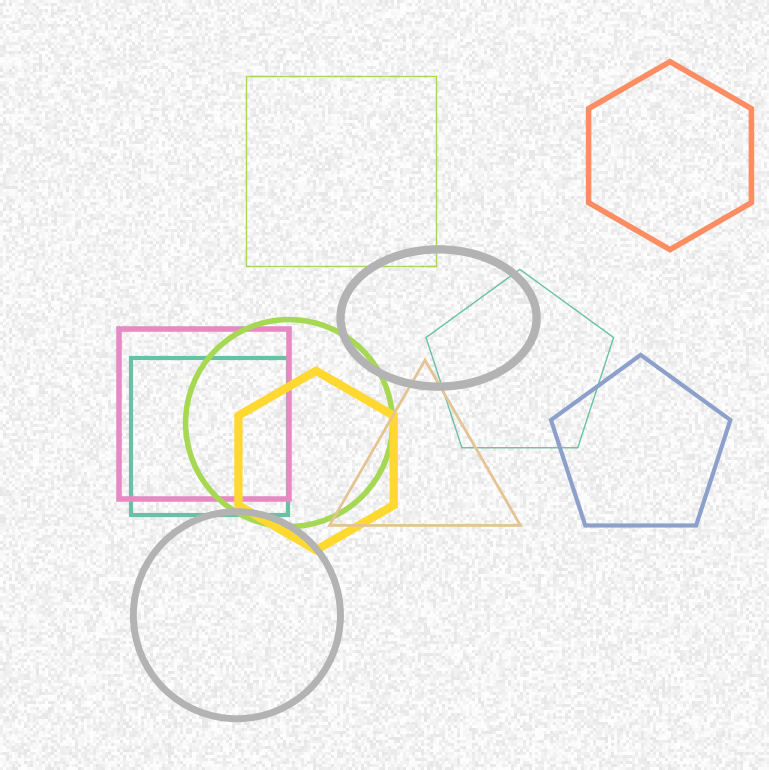[{"shape": "square", "thickness": 1.5, "radius": 0.51, "center": [0.272, 0.434]}, {"shape": "pentagon", "thickness": 0.5, "radius": 0.64, "center": [0.675, 0.522]}, {"shape": "hexagon", "thickness": 2, "radius": 0.61, "center": [0.87, 0.798]}, {"shape": "pentagon", "thickness": 1.5, "radius": 0.61, "center": [0.832, 0.417]}, {"shape": "square", "thickness": 2, "radius": 0.55, "center": [0.265, 0.463]}, {"shape": "square", "thickness": 0.5, "radius": 0.62, "center": [0.443, 0.778]}, {"shape": "circle", "thickness": 2, "radius": 0.67, "center": [0.375, 0.451]}, {"shape": "hexagon", "thickness": 3, "radius": 0.58, "center": [0.41, 0.402]}, {"shape": "triangle", "thickness": 1, "radius": 0.72, "center": [0.552, 0.389]}, {"shape": "oval", "thickness": 3, "radius": 0.64, "center": [0.57, 0.587]}, {"shape": "circle", "thickness": 2.5, "radius": 0.67, "center": [0.308, 0.201]}]